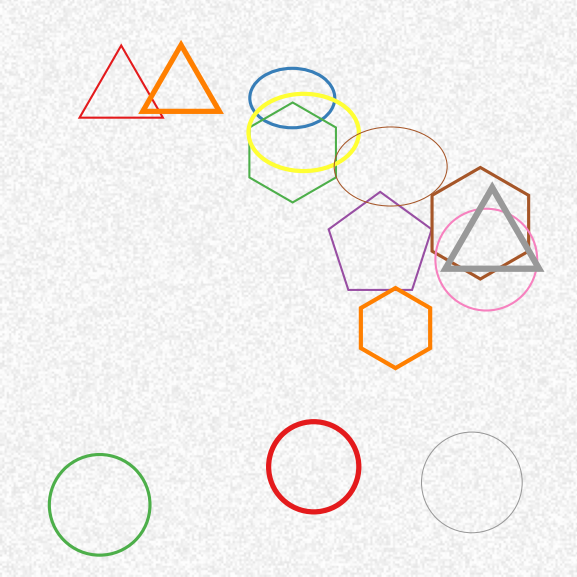[{"shape": "circle", "thickness": 2.5, "radius": 0.39, "center": [0.543, 0.191]}, {"shape": "triangle", "thickness": 1, "radius": 0.42, "center": [0.21, 0.837]}, {"shape": "oval", "thickness": 1.5, "radius": 0.37, "center": [0.506, 0.829]}, {"shape": "hexagon", "thickness": 1, "radius": 0.43, "center": [0.507, 0.735]}, {"shape": "circle", "thickness": 1.5, "radius": 0.44, "center": [0.173, 0.125]}, {"shape": "pentagon", "thickness": 1, "radius": 0.47, "center": [0.658, 0.573]}, {"shape": "hexagon", "thickness": 2, "radius": 0.35, "center": [0.685, 0.431]}, {"shape": "triangle", "thickness": 2.5, "radius": 0.38, "center": [0.314, 0.845]}, {"shape": "oval", "thickness": 2, "radius": 0.48, "center": [0.526, 0.77]}, {"shape": "oval", "thickness": 0.5, "radius": 0.49, "center": [0.676, 0.711]}, {"shape": "hexagon", "thickness": 1.5, "radius": 0.48, "center": [0.832, 0.613]}, {"shape": "circle", "thickness": 1, "radius": 0.44, "center": [0.842, 0.55]}, {"shape": "triangle", "thickness": 3, "radius": 0.47, "center": [0.852, 0.581]}, {"shape": "circle", "thickness": 0.5, "radius": 0.44, "center": [0.817, 0.164]}]